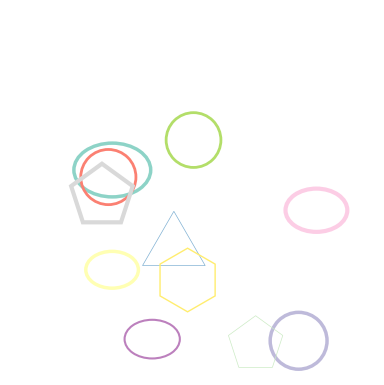[{"shape": "oval", "thickness": 2.5, "radius": 0.5, "center": [0.292, 0.558]}, {"shape": "oval", "thickness": 2.5, "radius": 0.34, "center": [0.291, 0.299]}, {"shape": "circle", "thickness": 2.5, "radius": 0.37, "center": [0.776, 0.115]}, {"shape": "circle", "thickness": 2, "radius": 0.36, "center": [0.281, 0.54]}, {"shape": "triangle", "thickness": 0.5, "radius": 0.47, "center": [0.452, 0.357]}, {"shape": "circle", "thickness": 2, "radius": 0.36, "center": [0.503, 0.636]}, {"shape": "oval", "thickness": 3, "radius": 0.4, "center": [0.822, 0.454]}, {"shape": "pentagon", "thickness": 3, "radius": 0.42, "center": [0.265, 0.491]}, {"shape": "oval", "thickness": 1.5, "radius": 0.36, "center": [0.395, 0.119]}, {"shape": "pentagon", "thickness": 0.5, "radius": 0.37, "center": [0.664, 0.106]}, {"shape": "hexagon", "thickness": 1, "radius": 0.41, "center": [0.487, 0.273]}]